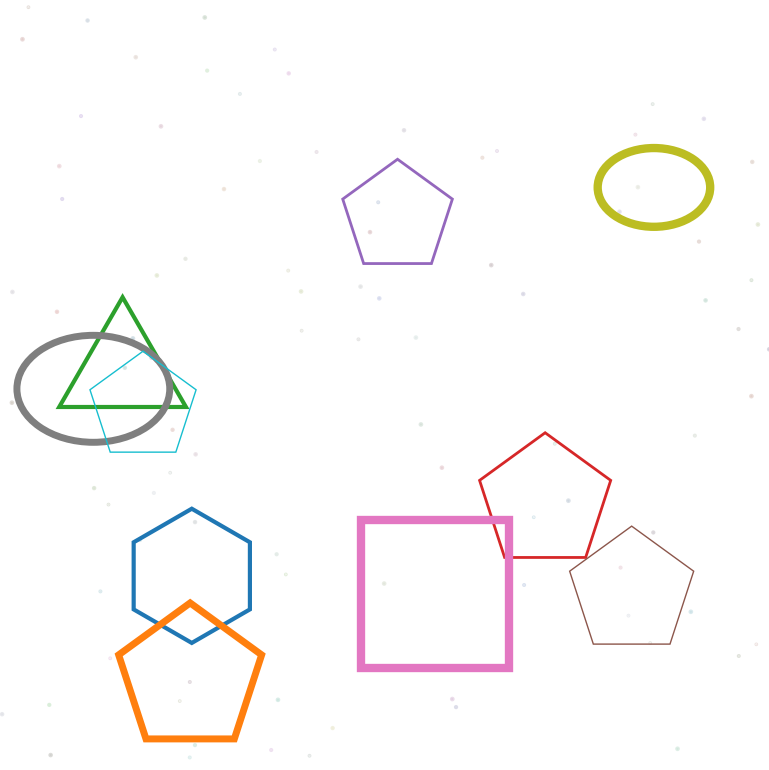[{"shape": "hexagon", "thickness": 1.5, "radius": 0.44, "center": [0.249, 0.252]}, {"shape": "pentagon", "thickness": 2.5, "radius": 0.49, "center": [0.247, 0.119]}, {"shape": "triangle", "thickness": 1.5, "radius": 0.48, "center": [0.159, 0.519]}, {"shape": "pentagon", "thickness": 1, "radius": 0.45, "center": [0.708, 0.348]}, {"shape": "pentagon", "thickness": 1, "radius": 0.37, "center": [0.516, 0.718]}, {"shape": "pentagon", "thickness": 0.5, "radius": 0.42, "center": [0.82, 0.232]}, {"shape": "square", "thickness": 3, "radius": 0.48, "center": [0.565, 0.228]}, {"shape": "oval", "thickness": 2.5, "radius": 0.5, "center": [0.121, 0.495]}, {"shape": "oval", "thickness": 3, "radius": 0.37, "center": [0.849, 0.757]}, {"shape": "pentagon", "thickness": 0.5, "radius": 0.36, "center": [0.186, 0.471]}]